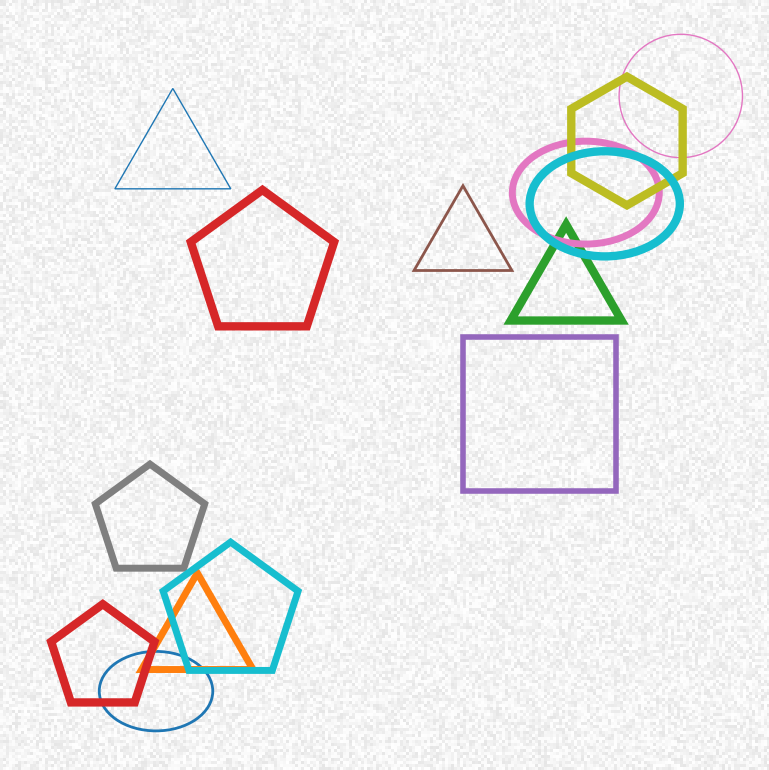[{"shape": "triangle", "thickness": 0.5, "radius": 0.43, "center": [0.224, 0.798]}, {"shape": "oval", "thickness": 1, "radius": 0.37, "center": [0.203, 0.102]}, {"shape": "triangle", "thickness": 2.5, "radius": 0.42, "center": [0.256, 0.172]}, {"shape": "triangle", "thickness": 3, "radius": 0.42, "center": [0.735, 0.625]}, {"shape": "pentagon", "thickness": 3, "radius": 0.35, "center": [0.134, 0.145]}, {"shape": "pentagon", "thickness": 3, "radius": 0.49, "center": [0.341, 0.655]}, {"shape": "square", "thickness": 2, "radius": 0.5, "center": [0.701, 0.463]}, {"shape": "triangle", "thickness": 1, "radius": 0.37, "center": [0.601, 0.685]}, {"shape": "circle", "thickness": 0.5, "radius": 0.4, "center": [0.884, 0.875]}, {"shape": "oval", "thickness": 2.5, "radius": 0.48, "center": [0.761, 0.75]}, {"shape": "pentagon", "thickness": 2.5, "radius": 0.37, "center": [0.195, 0.323]}, {"shape": "hexagon", "thickness": 3, "radius": 0.42, "center": [0.814, 0.817]}, {"shape": "oval", "thickness": 3, "radius": 0.49, "center": [0.785, 0.735]}, {"shape": "pentagon", "thickness": 2.5, "radius": 0.46, "center": [0.299, 0.204]}]